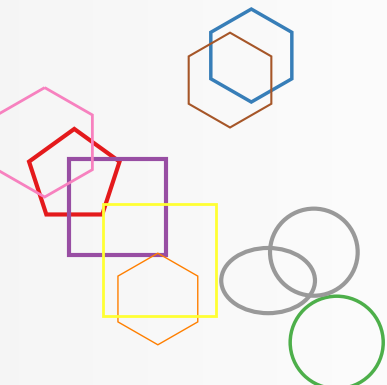[{"shape": "pentagon", "thickness": 3, "radius": 0.61, "center": [0.192, 0.542]}, {"shape": "hexagon", "thickness": 2.5, "radius": 0.6, "center": [0.649, 0.856]}, {"shape": "circle", "thickness": 2.5, "radius": 0.6, "center": [0.869, 0.111]}, {"shape": "square", "thickness": 3, "radius": 0.62, "center": [0.303, 0.462]}, {"shape": "hexagon", "thickness": 1, "radius": 0.59, "center": [0.407, 0.223]}, {"shape": "square", "thickness": 2, "radius": 0.73, "center": [0.412, 0.324]}, {"shape": "hexagon", "thickness": 1.5, "radius": 0.62, "center": [0.594, 0.792]}, {"shape": "hexagon", "thickness": 2, "radius": 0.71, "center": [0.115, 0.63]}, {"shape": "circle", "thickness": 3, "radius": 0.57, "center": [0.81, 0.345]}, {"shape": "oval", "thickness": 3, "radius": 0.6, "center": [0.692, 0.271]}]